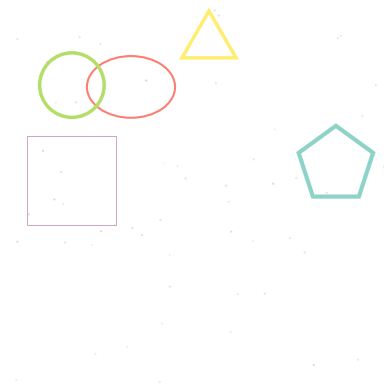[{"shape": "pentagon", "thickness": 3, "radius": 0.51, "center": [0.872, 0.572]}, {"shape": "oval", "thickness": 1.5, "radius": 0.57, "center": [0.34, 0.774]}, {"shape": "circle", "thickness": 2.5, "radius": 0.42, "center": [0.187, 0.779]}, {"shape": "square", "thickness": 0.5, "radius": 0.58, "center": [0.186, 0.532]}, {"shape": "triangle", "thickness": 2.5, "radius": 0.41, "center": [0.543, 0.89]}]